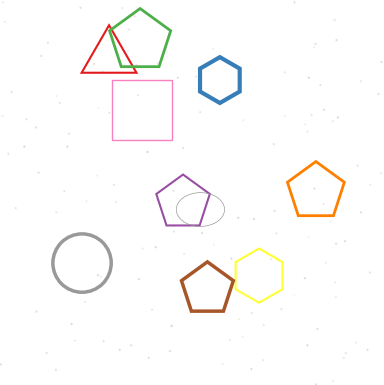[{"shape": "triangle", "thickness": 1.5, "radius": 0.41, "center": [0.283, 0.852]}, {"shape": "hexagon", "thickness": 3, "radius": 0.3, "center": [0.571, 0.792]}, {"shape": "pentagon", "thickness": 2, "radius": 0.42, "center": [0.364, 0.894]}, {"shape": "pentagon", "thickness": 1.5, "radius": 0.37, "center": [0.475, 0.474]}, {"shape": "pentagon", "thickness": 2, "radius": 0.39, "center": [0.82, 0.503]}, {"shape": "hexagon", "thickness": 1.5, "radius": 0.35, "center": [0.673, 0.284]}, {"shape": "pentagon", "thickness": 2.5, "radius": 0.35, "center": [0.539, 0.249]}, {"shape": "square", "thickness": 1, "radius": 0.39, "center": [0.369, 0.714]}, {"shape": "circle", "thickness": 2.5, "radius": 0.38, "center": [0.213, 0.317]}, {"shape": "oval", "thickness": 0.5, "radius": 0.31, "center": [0.521, 0.456]}]